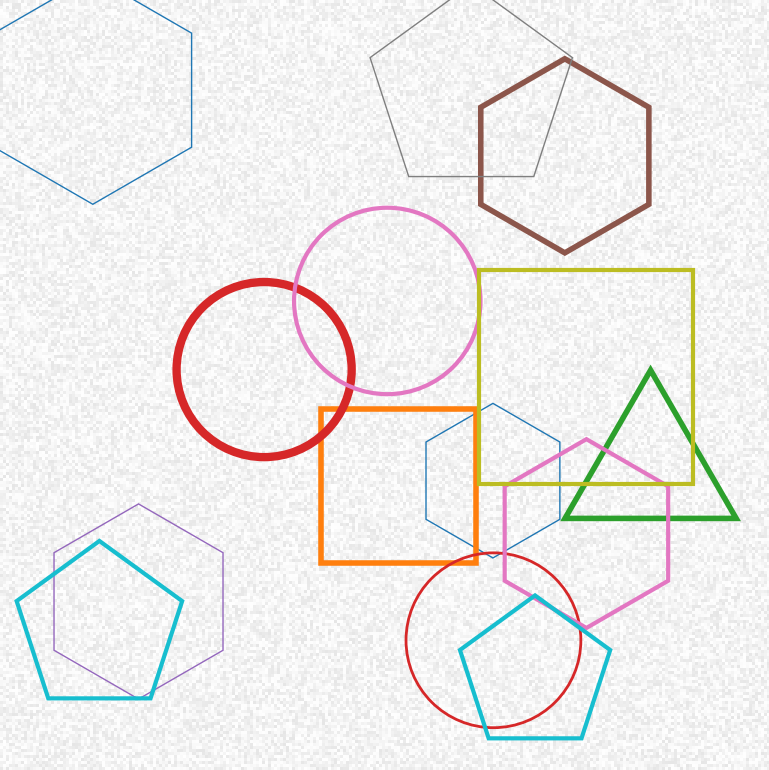[{"shape": "hexagon", "thickness": 0.5, "radius": 0.5, "center": [0.64, 0.376]}, {"shape": "hexagon", "thickness": 0.5, "radius": 0.74, "center": [0.121, 0.883]}, {"shape": "square", "thickness": 2, "radius": 0.5, "center": [0.518, 0.369]}, {"shape": "triangle", "thickness": 2, "radius": 0.64, "center": [0.845, 0.391]}, {"shape": "circle", "thickness": 1, "radius": 0.57, "center": [0.641, 0.168]}, {"shape": "circle", "thickness": 3, "radius": 0.57, "center": [0.343, 0.52]}, {"shape": "hexagon", "thickness": 0.5, "radius": 0.63, "center": [0.18, 0.219]}, {"shape": "hexagon", "thickness": 2, "radius": 0.63, "center": [0.734, 0.798]}, {"shape": "circle", "thickness": 1.5, "radius": 0.61, "center": [0.503, 0.609]}, {"shape": "hexagon", "thickness": 1.5, "radius": 0.61, "center": [0.762, 0.307]}, {"shape": "pentagon", "thickness": 0.5, "radius": 0.69, "center": [0.612, 0.882]}, {"shape": "square", "thickness": 1.5, "radius": 0.69, "center": [0.761, 0.51]}, {"shape": "pentagon", "thickness": 1.5, "radius": 0.57, "center": [0.129, 0.184]}, {"shape": "pentagon", "thickness": 1.5, "radius": 0.51, "center": [0.695, 0.124]}]